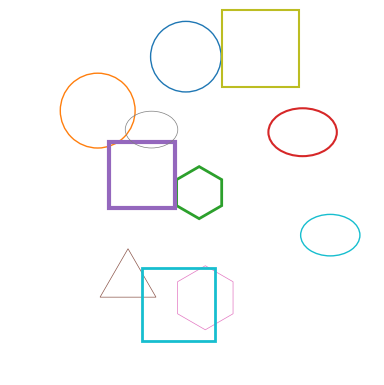[{"shape": "circle", "thickness": 1, "radius": 0.46, "center": [0.483, 0.853]}, {"shape": "circle", "thickness": 1, "radius": 0.49, "center": [0.254, 0.713]}, {"shape": "hexagon", "thickness": 2, "radius": 0.34, "center": [0.517, 0.5]}, {"shape": "oval", "thickness": 1.5, "radius": 0.44, "center": [0.786, 0.657]}, {"shape": "square", "thickness": 3, "radius": 0.43, "center": [0.369, 0.546]}, {"shape": "triangle", "thickness": 0.5, "radius": 0.42, "center": [0.333, 0.27]}, {"shape": "hexagon", "thickness": 0.5, "radius": 0.42, "center": [0.533, 0.227]}, {"shape": "oval", "thickness": 0.5, "radius": 0.34, "center": [0.394, 0.663]}, {"shape": "square", "thickness": 1.5, "radius": 0.5, "center": [0.678, 0.874]}, {"shape": "oval", "thickness": 1, "radius": 0.38, "center": [0.858, 0.389]}, {"shape": "square", "thickness": 2, "radius": 0.47, "center": [0.464, 0.209]}]